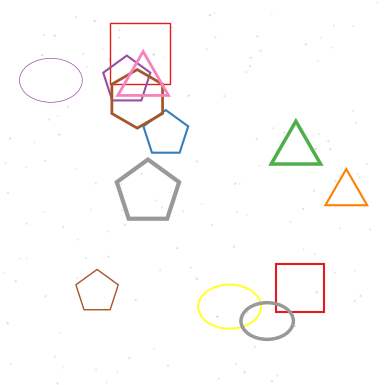[{"shape": "square", "thickness": 1, "radius": 0.39, "center": [0.364, 0.861]}, {"shape": "square", "thickness": 1.5, "radius": 0.31, "center": [0.778, 0.252]}, {"shape": "pentagon", "thickness": 1.5, "radius": 0.31, "center": [0.431, 0.653]}, {"shape": "triangle", "thickness": 2.5, "radius": 0.37, "center": [0.769, 0.611]}, {"shape": "pentagon", "thickness": 1.5, "radius": 0.32, "center": [0.329, 0.791]}, {"shape": "oval", "thickness": 0.5, "radius": 0.41, "center": [0.132, 0.791]}, {"shape": "triangle", "thickness": 1.5, "radius": 0.31, "center": [0.899, 0.498]}, {"shape": "oval", "thickness": 1.5, "radius": 0.41, "center": [0.596, 0.204]}, {"shape": "pentagon", "thickness": 1, "radius": 0.29, "center": [0.252, 0.242]}, {"shape": "hexagon", "thickness": 2, "radius": 0.38, "center": [0.356, 0.743]}, {"shape": "triangle", "thickness": 2, "radius": 0.38, "center": [0.372, 0.79]}, {"shape": "pentagon", "thickness": 3, "radius": 0.43, "center": [0.384, 0.501]}, {"shape": "oval", "thickness": 2.5, "radius": 0.34, "center": [0.694, 0.166]}]